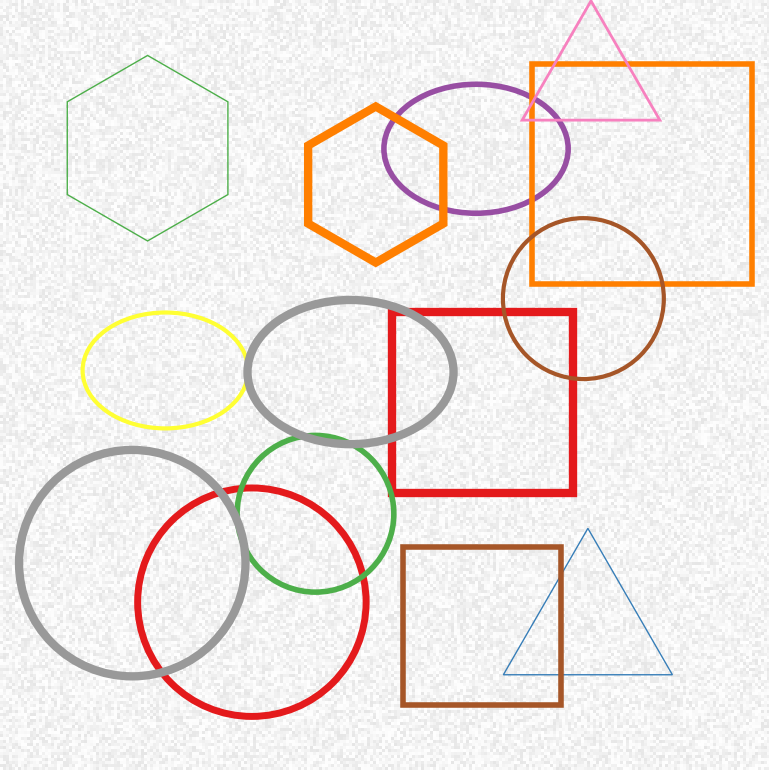[{"shape": "circle", "thickness": 2.5, "radius": 0.74, "center": [0.327, 0.218]}, {"shape": "square", "thickness": 3, "radius": 0.59, "center": [0.626, 0.477]}, {"shape": "triangle", "thickness": 0.5, "radius": 0.63, "center": [0.763, 0.187]}, {"shape": "hexagon", "thickness": 0.5, "radius": 0.6, "center": [0.192, 0.808]}, {"shape": "circle", "thickness": 2, "radius": 0.51, "center": [0.41, 0.333]}, {"shape": "oval", "thickness": 2, "radius": 0.6, "center": [0.618, 0.807]}, {"shape": "hexagon", "thickness": 3, "radius": 0.51, "center": [0.488, 0.76]}, {"shape": "square", "thickness": 2, "radius": 0.71, "center": [0.834, 0.774]}, {"shape": "oval", "thickness": 1.5, "radius": 0.54, "center": [0.215, 0.519]}, {"shape": "circle", "thickness": 1.5, "radius": 0.52, "center": [0.758, 0.612]}, {"shape": "square", "thickness": 2, "radius": 0.51, "center": [0.626, 0.187]}, {"shape": "triangle", "thickness": 1, "radius": 0.52, "center": [0.768, 0.896]}, {"shape": "oval", "thickness": 3, "radius": 0.67, "center": [0.455, 0.517]}, {"shape": "circle", "thickness": 3, "radius": 0.74, "center": [0.172, 0.269]}]